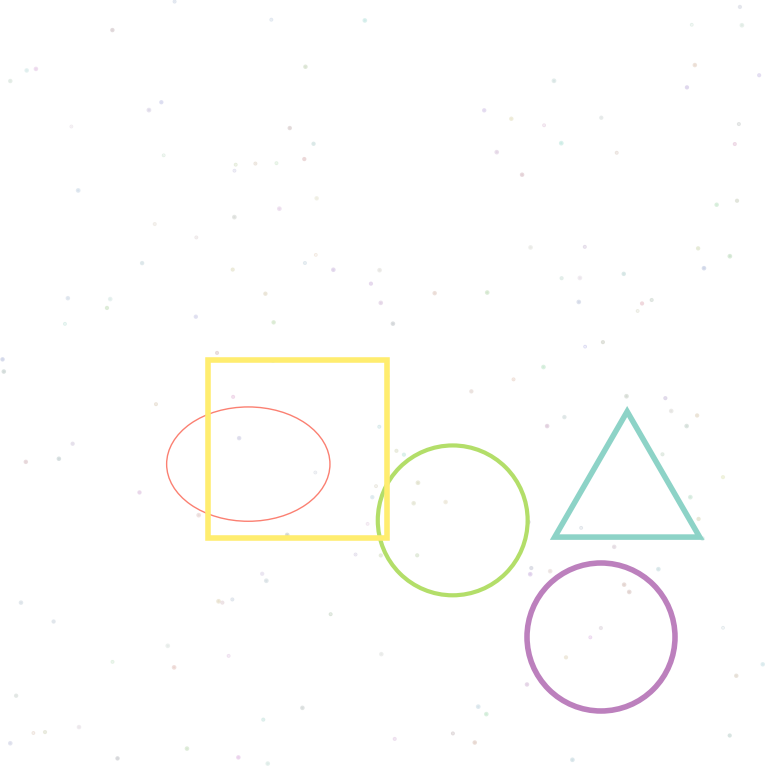[{"shape": "triangle", "thickness": 2, "radius": 0.54, "center": [0.815, 0.357]}, {"shape": "oval", "thickness": 0.5, "radius": 0.53, "center": [0.322, 0.397]}, {"shape": "circle", "thickness": 1.5, "radius": 0.49, "center": [0.588, 0.324]}, {"shape": "circle", "thickness": 2, "radius": 0.48, "center": [0.781, 0.173]}, {"shape": "square", "thickness": 2, "radius": 0.58, "center": [0.386, 0.417]}]